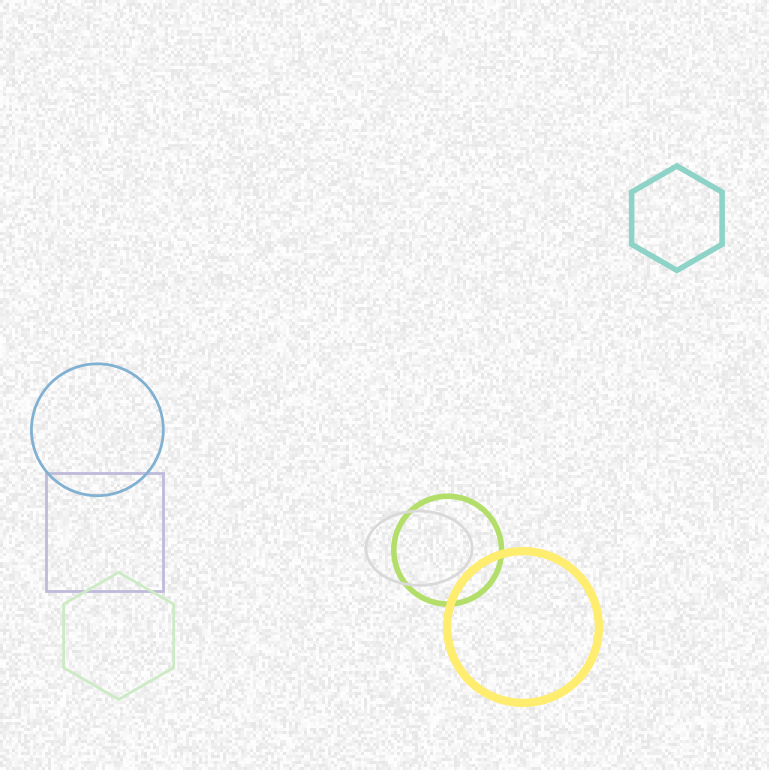[{"shape": "hexagon", "thickness": 2, "radius": 0.34, "center": [0.879, 0.717]}, {"shape": "square", "thickness": 1, "radius": 0.38, "center": [0.136, 0.309]}, {"shape": "circle", "thickness": 1, "radius": 0.43, "center": [0.126, 0.442]}, {"shape": "circle", "thickness": 2, "radius": 0.35, "center": [0.581, 0.286]}, {"shape": "oval", "thickness": 1, "radius": 0.34, "center": [0.544, 0.288]}, {"shape": "hexagon", "thickness": 1, "radius": 0.41, "center": [0.154, 0.174]}, {"shape": "circle", "thickness": 3, "radius": 0.49, "center": [0.679, 0.186]}]